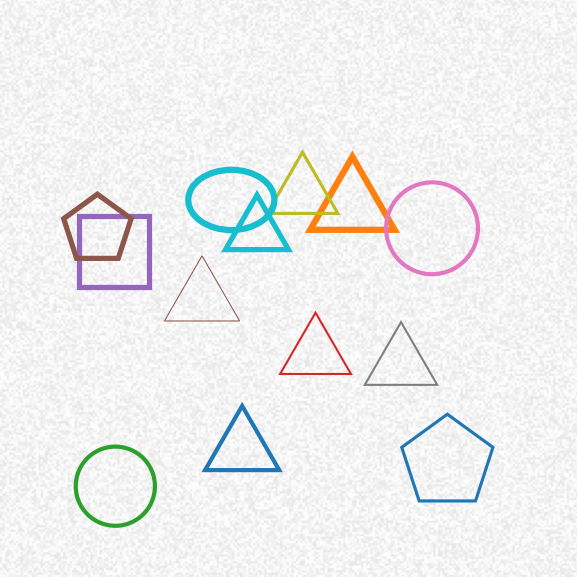[{"shape": "triangle", "thickness": 2, "radius": 0.37, "center": [0.419, 0.222]}, {"shape": "pentagon", "thickness": 1.5, "radius": 0.42, "center": [0.775, 0.199]}, {"shape": "triangle", "thickness": 3, "radius": 0.42, "center": [0.61, 0.643]}, {"shape": "circle", "thickness": 2, "radius": 0.34, "center": [0.2, 0.157]}, {"shape": "triangle", "thickness": 1, "radius": 0.35, "center": [0.546, 0.387]}, {"shape": "square", "thickness": 2.5, "radius": 0.31, "center": [0.197, 0.564]}, {"shape": "pentagon", "thickness": 2.5, "radius": 0.31, "center": [0.169, 0.601]}, {"shape": "triangle", "thickness": 0.5, "radius": 0.38, "center": [0.35, 0.481]}, {"shape": "circle", "thickness": 2, "radius": 0.4, "center": [0.748, 0.604]}, {"shape": "triangle", "thickness": 1, "radius": 0.36, "center": [0.694, 0.369]}, {"shape": "triangle", "thickness": 1.5, "radius": 0.35, "center": [0.524, 0.665]}, {"shape": "triangle", "thickness": 2.5, "radius": 0.32, "center": [0.445, 0.598]}, {"shape": "oval", "thickness": 3, "radius": 0.37, "center": [0.401, 0.653]}]